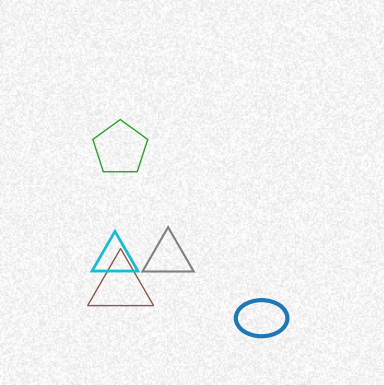[{"shape": "oval", "thickness": 3, "radius": 0.34, "center": [0.68, 0.174]}, {"shape": "pentagon", "thickness": 1, "radius": 0.37, "center": [0.312, 0.615]}, {"shape": "triangle", "thickness": 1, "radius": 0.49, "center": [0.313, 0.256]}, {"shape": "triangle", "thickness": 1.5, "radius": 0.38, "center": [0.437, 0.333]}, {"shape": "triangle", "thickness": 2, "radius": 0.34, "center": [0.299, 0.33]}]